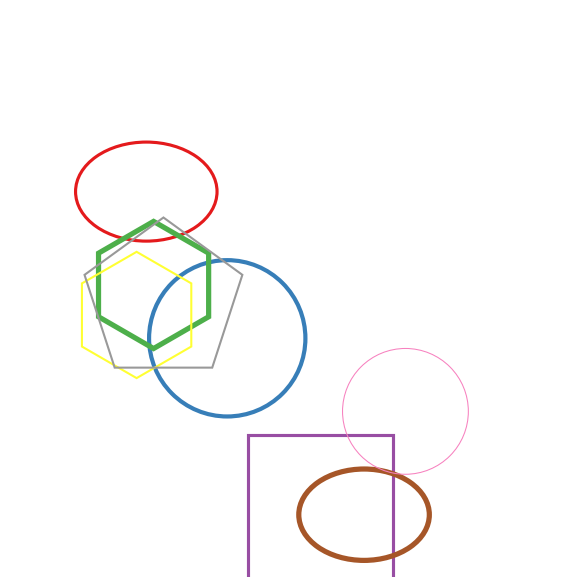[{"shape": "oval", "thickness": 1.5, "radius": 0.61, "center": [0.253, 0.667]}, {"shape": "circle", "thickness": 2, "radius": 0.68, "center": [0.393, 0.413]}, {"shape": "hexagon", "thickness": 2.5, "radius": 0.55, "center": [0.266, 0.506]}, {"shape": "square", "thickness": 1.5, "radius": 0.63, "center": [0.555, 0.12]}, {"shape": "hexagon", "thickness": 1, "radius": 0.55, "center": [0.237, 0.454]}, {"shape": "oval", "thickness": 2.5, "radius": 0.57, "center": [0.63, 0.108]}, {"shape": "circle", "thickness": 0.5, "radius": 0.54, "center": [0.702, 0.287]}, {"shape": "pentagon", "thickness": 1, "radius": 0.72, "center": [0.283, 0.479]}]